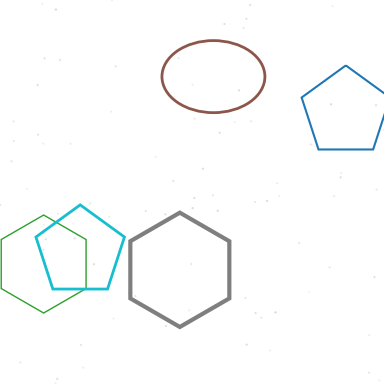[{"shape": "pentagon", "thickness": 1.5, "radius": 0.6, "center": [0.898, 0.709]}, {"shape": "hexagon", "thickness": 1, "radius": 0.64, "center": [0.113, 0.314]}, {"shape": "oval", "thickness": 2, "radius": 0.67, "center": [0.554, 0.801]}, {"shape": "hexagon", "thickness": 3, "radius": 0.74, "center": [0.467, 0.299]}, {"shape": "pentagon", "thickness": 2, "radius": 0.6, "center": [0.208, 0.347]}]